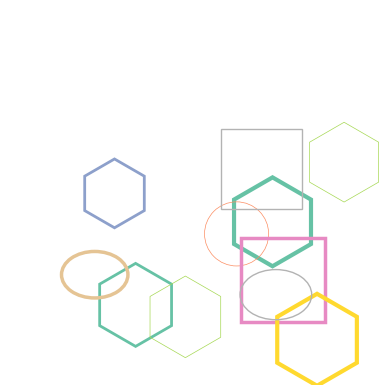[{"shape": "hexagon", "thickness": 2, "radius": 0.54, "center": [0.352, 0.208]}, {"shape": "hexagon", "thickness": 3, "radius": 0.58, "center": [0.708, 0.424]}, {"shape": "circle", "thickness": 0.5, "radius": 0.42, "center": [0.615, 0.392]}, {"shape": "hexagon", "thickness": 2, "radius": 0.45, "center": [0.297, 0.498]}, {"shape": "square", "thickness": 2.5, "radius": 0.54, "center": [0.735, 0.273]}, {"shape": "hexagon", "thickness": 0.5, "radius": 0.53, "center": [0.481, 0.177]}, {"shape": "hexagon", "thickness": 0.5, "radius": 0.52, "center": [0.894, 0.579]}, {"shape": "hexagon", "thickness": 3, "radius": 0.6, "center": [0.823, 0.117]}, {"shape": "oval", "thickness": 2.5, "radius": 0.43, "center": [0.246, 0.286]}, {"shape": "square", "thickness": 1, "radius": 0.52, "center": [0.679, 0.561]}, {"shape": "oval", "thickness": 1, "radius": 0.46, "center": [0.717, 0.235]}]